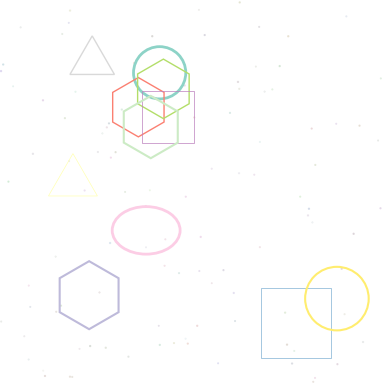[{"shape": "circle", "thickness": 2, "radius": 0.34, "center": [0.415, 0.811]}, {"shape": "triangle", "thickness": 0.5, "radius": 0.37, "center": [0.189, 0.528]}, {"shape": "hexagon", "thickness": 1.5, "radius": 0.44, "center": [0.231, 0.233]}, {"shape": "hexagon", "thickness": 1, "radius": 0.39, "center": [0.359, 0.722]}, {"shape": "square", "thickness": 0.5, "radius": 0.45, "center": [0.769, 0.16]}, {"shape": "hexagon", "thickness": 1, "radius": 0.39, "center": [0.424, 0.769]}, {"shape": "oval", "thickness": 2, "radius": 0.44, "center": [0.38, 0.402]}, {"shape": "triangle", "thickness": 1, "radius": 0.33, "center": [0.239, 0.84]}, {"shape": "square", "thickness": 0.5, "radius": 0.34, "center": [0.437, 0.696]}, {"shape": "hexagon", "thickness": 1.5, "radius": 0.4, "center": [0.392, 0.67]}, {"shape": "circle", "thickness": 1.5, "radius": 0.41, "center": [0.875, 0.224]}]